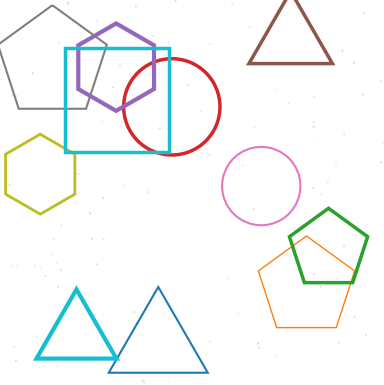[{"shape": "triangle", "thickness": 1.5, "radius": 0.74, "center": [0.411, 0.106]}, {"shape": "pentagon", "thickness": 1, "radius": 0.66, "center": [0.796, 0.255]}, {"shape": "pentagon", "thickness": 2.5, "radius": 0.53, "center": [0.853, 0.352]}, {"shape": "circle", "thickness": 2.5, "radius": 0.63, "center": [0.446, 0.723]}, {"shape": "hexagon", "thickness": 3, "radius": 0.57, "center": [0.302, 0.826]}, {"shape": "triangle", "thickness": 2.5, "radius": 0.63, "center": [0.755, 0.897]}, {"shape": "circle", "thickness": 1.5, "radius": 0.51, "center": [0.679, 0.517]}, {"shape": "pentagon", "thickness": 1.5, "radius": 0.74, "center": [0.136, 0.838]}, {"shape": "hexagon", "thickness": 2, "radius": 0.52, "center": [0.105, 0.548]}, {"shape": "square", "thickness": 2.5, "radius": 0.68, "center": [0.304, 0.739]}, {"shape": "triangle", "thickness": 3, "radius": 0.6, "center": [0.199, 0.129]}]